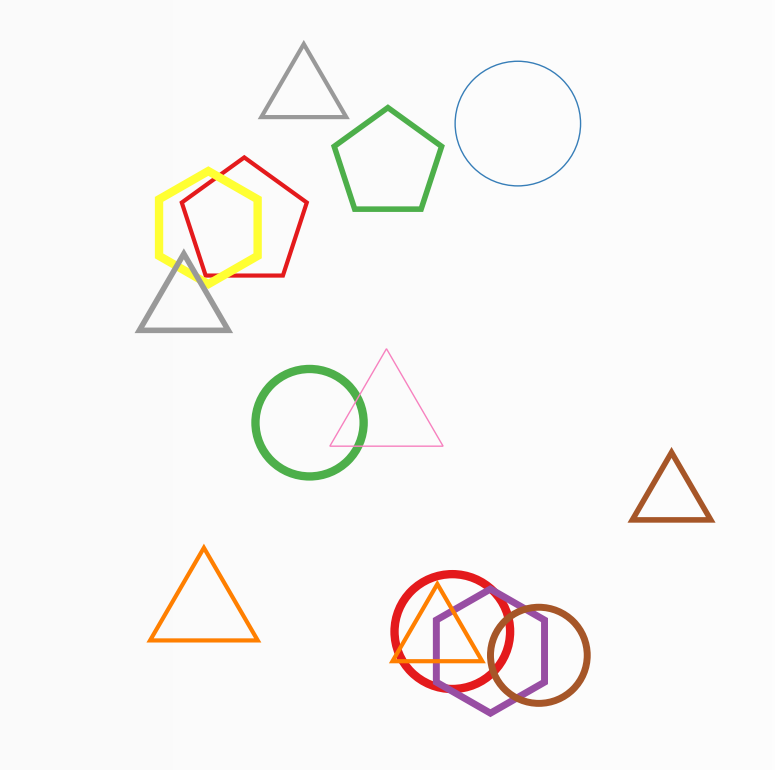[{"shape": "pentagon", "thickness": 1.5, "radius": 0.42, "center": [0.315, 0.711]}, {"shape": "circle", "thickness": 3, "radius": 0.37, "center": [0.584, 0.18]}, {"shape": "circle", "thickness": 0.5, "radius": 0.4, "center": [0.668, 0.84]}, {"shape": "circle", "thickness": 3, "radius": 0.35, "center": [0.399, 0.451]}, {"shape": "pentagon", "thickness": 2, "radius": 0.36, "center": [0.501, 0.787]}, {"shape": "hexagon", "thickness": 2.5, "radius": 0.4, "center": [0.633, 0.154]}, {"shape": "triangle", "thickness": 1.5, "radius": 0.33, "center": [0.564, 0.175]}, {"shape": "triangle", "thickness": 1.5, "radius": 0.4, "center": [0.263, 0.208]}, {"shape": "hexagon", "thickness": 3, "radius": 0.37, "center": [0.269, 0.704]}, {"shape": "circle", "thickness": 2.5, "radius": 0.31, "center": [0.695, 0.149]}, {"shape": "triangle", "thickness": 2, "radius": 0.29, "center": [0.867, 0.354]}, {"shape": "triangle", "thickness": 0.5, "radius": 0.42, "center": [0.499, 0.463]}, {"shape": "triangle", "thickness": 2, "radius": 0.33, "center": [0.237, 0.604]}, {"shape": "triangle", "thickness": 1.5, "radius": 0.32, "center": [0.392, 0.88]}]